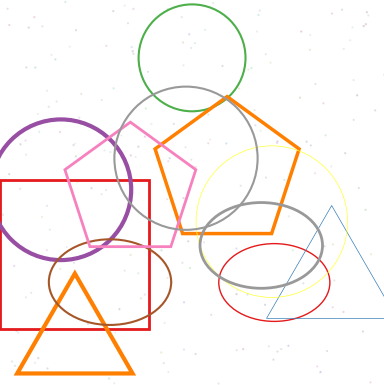[{"shape": "square", "thickness": 2, "radius": 0.97, "center": [0.194, 0.338]}, {"shape": "oval", "thickness": 1, "radius": 0.72, "center": [0.713, 0.266]}, {"shape": "triangle", "thickness": 0.5, "radius": 0.98, "center": [0.861, 0.271]}, {"shape": "circle", "thickness": 1.5, "radius": 0.69, "center": [0.499, 0.85]}, {"shape": "circle", "thickness": 3, "radius": 0.91, "center": [0.158, 0.507]}, {"shape": "triangle", "thickness": 3, "radius": 0.86, "center": [0.194, 0.116]}, {"shape": "pentagon", "thickness": 2.5, "radius": 0.98, "center": [0.59, 0.552]}, {"shape": "circle", "thickness": 0.5, "radius": 0.98, "center": [0.706, 0.424]}, {"shape": "oval", "thickness": 1.5, "radius": 0.79, "center": [0.286, 0.267]}, {"shape": "pentagon", "thickness": 2, "radius": 0.89, "center": [0.339, 0.504]}, {"shape": "oval", "thickness": 2, "radius": 0.8, "center": [0.679, 0.363]}, {"shape": "circle", "thickness": 1.5, "radius": 0.93, "center": [0.483, 0.589]}]